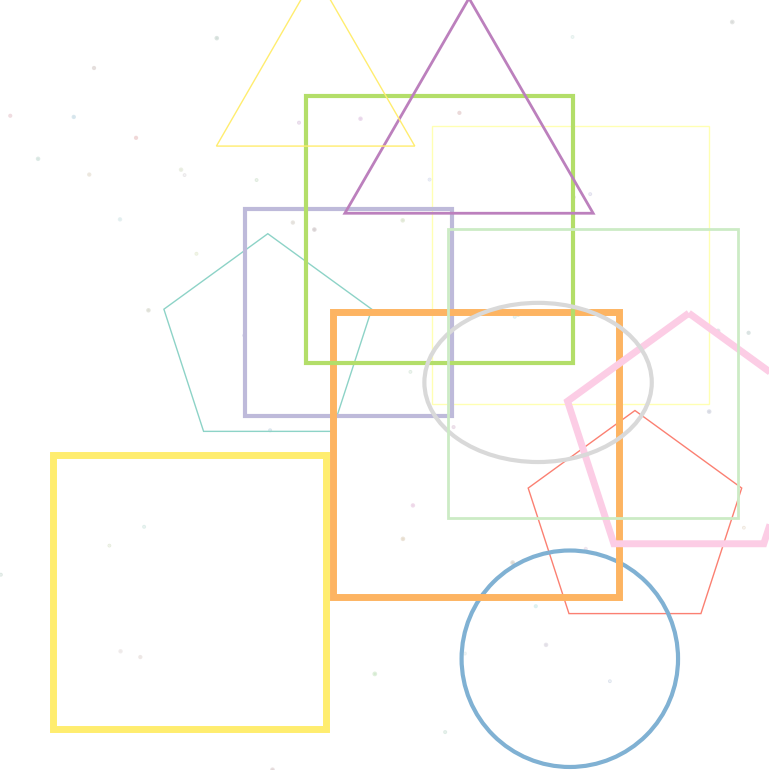[{"shape": "pentagon", "thickness": 0.5, "radius": 0.71, "center": [0.348, 0.555]}, {"shape": "square", "thickness": 0.5, "radius": 0.9, "center": [0.741, 0.656]}, {"shape": "square", "thickness": 1.5, "radius": 0.67, "center": [0.453, 0.594]}, {"shape": "pentagon", "thickness": 0.5, "radius": 0.73, "center": [0.825, 0.321]}, {"shape": "circle", "thickness": 1.5, "radius": 0.7, "center": [0.74, 0.144]}, {"shape": "square", "thickness": 2.5, "radius": 0.93, "center": [0.618, 0.41]}, {"shape": "square", "thickness": 1.5, "radius": 0.87, "center": [0.571, 0.702]}, {"shape": "pentagon", "thickness": 2.5, "radius": 0.83, "center": [0.895, 0.428]}, {"shape": "oval", "thickness": 1.5, "radius": 0.74, "center": [0.699, 0.503]}, {"shape": "triangle", "thickness": 1, "radius": 0.93, "center": [0.609, 0.816]}, {"shape": "square", "thickness": 1, "radius": 0.94, "center": [0.77, 0.515]}, {"shape": "triangle", "thickness": 0.5, "radius": 0.74, "center": [0.41, 0.885]}, {"shape": "square", "thickness": 2.5, "radius": 0.89, "center": [0.246, 0.231]}]